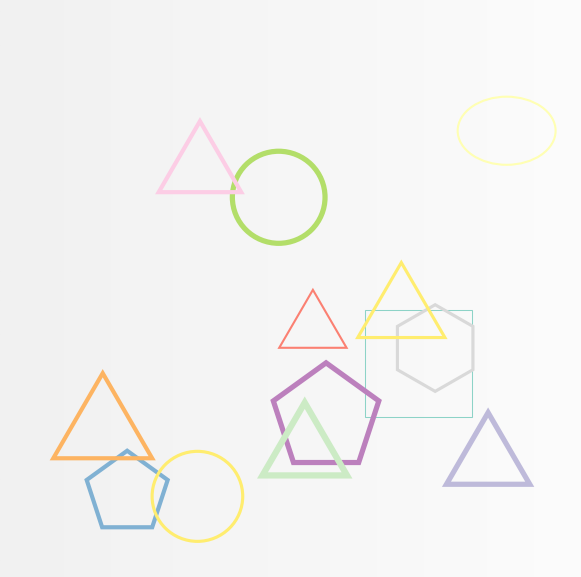[{"shape": "square", "thickness": 0.5, "radius": 0.46, "center": [0.72, 0.369]}, {"shape": "oval", "thickness": 1, "radius": 0.42, "center": [0.872, 0.773]}, {"shape": "triangle", "thickness": 2.5, "radius": 0.41, "center": [0.84, 0.202]}, {"shape": "triangle", "thickness": 1, "radius": 0.33, "center": [0.538, 0.43]}, {"shape": "pentagon", "thickness": 2, "radius": 0.37, "center": [0.219, 0.145]}, {"shape": "triangle", "thickness": 2, "radius": 0.49, "center": [0.177, 0.255]}, {"shape": "circle", "thickness": 2.5, "radius": 0.4, "center": [0.479, 0.658]}, {"shape": "triangle", "thickness": 2, "radius": 0.41, "center": [0.344, 0.707]}, {"shape": "hexagon", "thickness": 1.5, "radius": 0.38, "center": [0.749, 0.396]}, {"shape": "pentagon", "thickness": 2.5, "radius": 0.48, "center": [0.561, 0.275]}, {"shape": "triangle", "thickness": 3, "radius": 0.42, "center": [0.524, 0.218]}, {"shape": "circle", "thickness": 1.5, "radius": 0.39, "center": [0.34, 0.14]}, {"shape": "triangle", "thickness": 1.5, "radius": 0.43, "center": [0.69, 0.458]}]